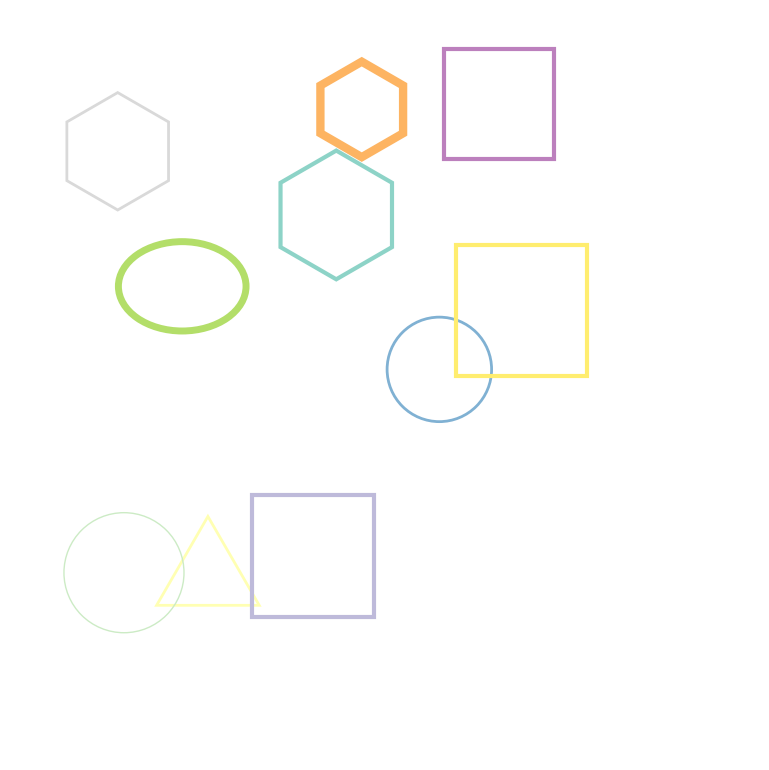[{"shape": "hexagon", "thickness": 1.5, "radius": 0.42, "center": [0.437, 0.721]}, {"shape": "triangle", "thickness": 1, "radius": 0.38, "center": [0.27, 0.252]}, {"shape": "square", "thickness": 1.5, "radius": 0.4, "center": [0.407, 0.277]}, {"shape": "circle", "thickness": 1, "radius": 0.34, "center": [0.571, 0.52]}, {"shape": "hexagon", "thickness": 3, "radius": 0.31, "center": [0.47, 0.858]}, {"shape": "oval", "thickness": 2.5, "radius": 0.41, "center": [0.237, 0.628]}, {"shape": "hexagon", "thickness": 1, "radius": 0.38, "center": [0.153, 0.804]}, {"shape": "square", "thickness": 1.5, "radius": 0.36, "center": [0.648, 0.865]}, {"shape": "circle", "thickness": 0.5, "radius": 0.39, "center": [0.161, 0.256]}, {"shape": "square", "thickness": 1.5, "radius": 0.43, "center": [0.677, 0.597]}]